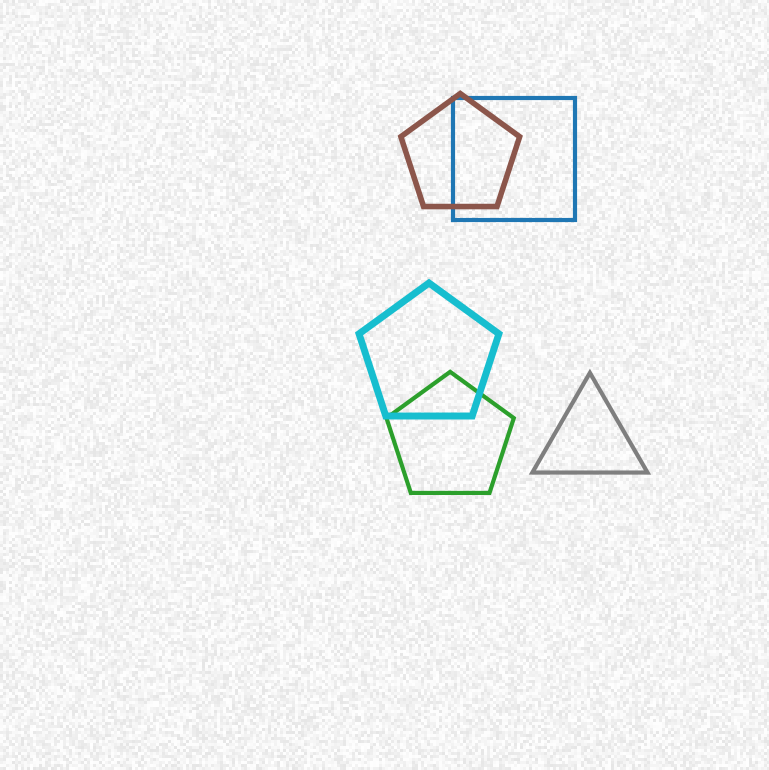[{"shape": "square", "thickness": 1.5, "radius": 0.4, "center": [0.668, 0.793]}, {"shape": "pentagon", "thickness": 1.5, "radius": 0.43, "center": [0.585, 0.43]}, {"shape": "pentagon", "thickness": 2, "radius": 0.41, "center": [0.598, 0.797]}, {"shape": "triangle", "thickness": 1.5, "radius": 0.43, "center": [0.766, 0.429]}, {"shape": "pentagon", "thickness": 2.5, "radius": 0.48, "center": [0.557, 0.537]}]